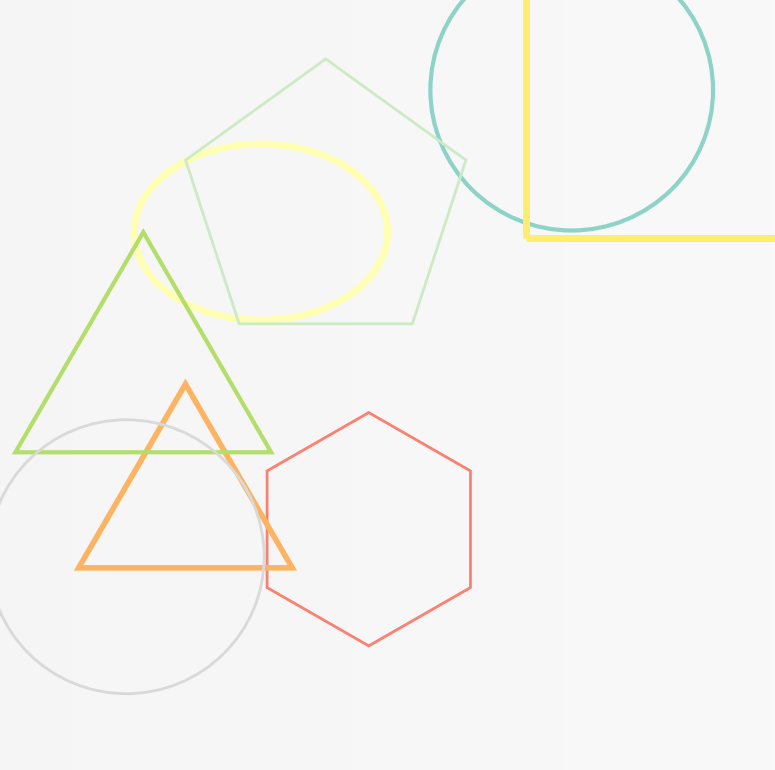[{"shape": "circle", "thickness": 1.5, "radius": 0.91, "center": [0.738, 0.883]}, {"shape": "oval", "thickness": 2.5, "radius": 0.82, "center": [0.337, 0.699]}, {"shape": "hexagon", "thickness": 1, "radius": 0.76, "center": [0.476, 0.313]}, {"shape": "triangle", "thickness": 2, "radius": 0.8, "center": [0.239, 0.342]}, {"shape": "triangle", "thickness": 1.5, "radius": 0.95, "center": [0.185, 0.508]}, {"shape": "circle", "thickness": 1, "radius": 0.89, "center": [0.163, 0.277]}, {"shape": "pentagon", "thickness": 1, "radius": 0.95, "center": [0.42, 0.733]}, {"shape": "square", "thickness": 2.5, "radius": 0.91, "center": [0.86, 0.872]}]